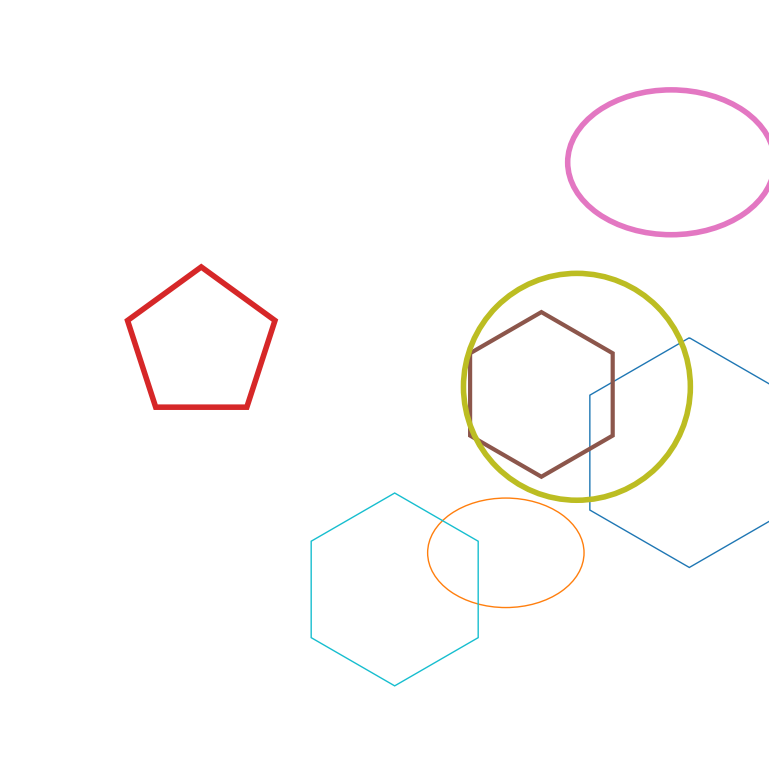[{"shape": "hexagon", "thickness": 0.5, "radius": 0.75, "center": [0.895, 0.412]}, {"shape": "oval", "thickness": 0.5, "radius": 0.51, "center": [0.657, 0.282]}, {"shape": "pentagon", "thickness": 2, "radius": 0.5, "center": [0.261, 0.553]}, {"shape": "hexagon", "thickness": 1.5, "radius": 0.53, "center": [0.703, 0.488]}, {"shape": "oval", "thickness": 2, "radius": 0.67, "center": [0.872, 0.789]}, {"shape": "circle", "thickness": 2, "radius": 0.74, "center": [0.749, 0.498]}, {"shape": "hexagon", "thickness": 0.5, "radius": 0.63, "center": [0.513, 0.234]}]